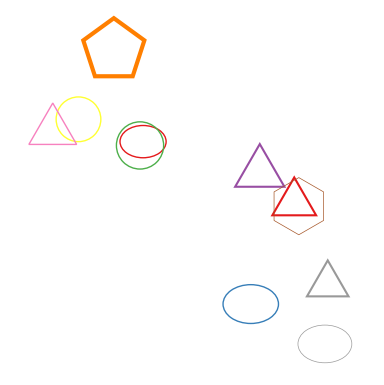[{"shape": "oval", "thickness": 1, "radius": 0.3, "center": [0.372, 0.632]}, {"shape": "triangle", "thickness": 1.5, "radius": 0.33, "center": [0.764, 0.474]}, {"shape": "oval", "thickness": 1, "radius": 0.36, "center": [0.651, 0.21]}, {"shape": "circle", "thickness": 1, "radius": 0.31, "center": [0.364, 0.622]}, {"shape": "triangle", "thickness": 1.5, "radius": 0.37, "center": [0.675, 0.552]}, {"shape": "pentagon", "thickness": 3, "radius": 0.42, "center": [0.296, 0.869]}, {"shape": "circle", "thickness": 1, "radius": 0.29, "center": [0.204, 0.69]}, {"shape": "hexagon", "thickness": 0.5, "radius": 0.37, "center": [0.776, 0.464]}, {"shape": "triangle", "thickness": 1, "radius": 0.36, "center": [0.137, 0.661]}, {"shape": "oval", "thickness": 0.5, "radius": 0.35, "center": [0.844, 0.107]}, {"shape": "triangle", "thickness": 1.5, "radius": 0.31, "center": [0.851, 0.261]}]